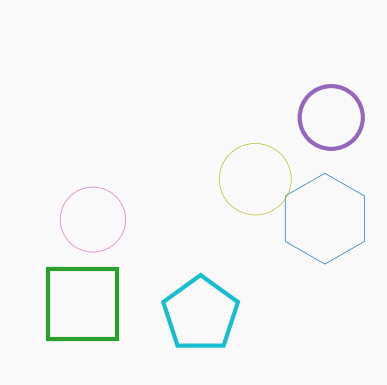[{"shape": "hexagon", "thickness": 0.5, "radius": 0.59, "center": [0.838, 0.432]}, {"shape": "square", "thickness": 3, "radius": 0.45, "center": [0.213, 0.21]}, {"shape": "circle", "thickness": 3, "radius": 0.41, "center": [0.855, 0.695]}, {"shape": "circle", "thickness": 0.5, "radius": 0.42, "center": [0.24, 0.43]}, {"shape": "circle", "thickness": 0.5, "radius": 0.46, "center": [0.659, 0.535]}, {"shape": "pentagon", "thickness": 3, "radius": 0.51, "center": [0.518, 0.184]}]